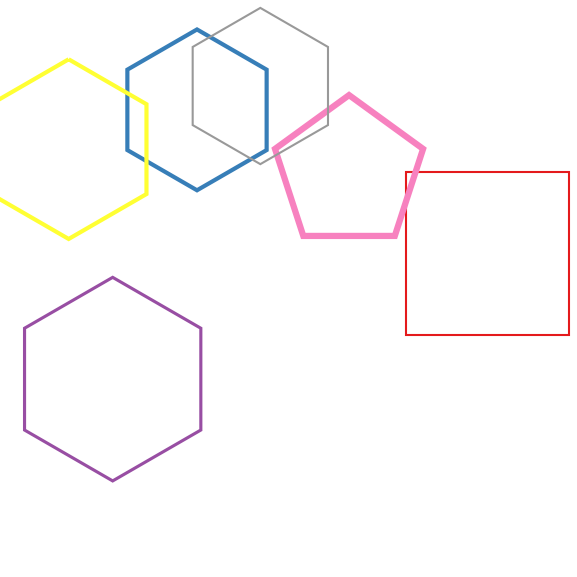[{"shape": "square", "thickness": 1, "radius": 0.71, "center": [0.845, 0.561]}, {"shape": "hexagon", "thickness": 2, "radius": 0.7, "center": [0.341, 0.809]}, {"shape": "hexagon", "thickness": 1.5, "radius": 0.88, "center": [0.195, 0.343]}, {"shape": "hexagon", "thickness": 2, "radius": 0.78, "center": [0.119, 0.741]}, {"shape": "pentagon", "thickness": 3, "radius": 0.67, "center": [0.604, 0.7]}, {"shape": "hexagon", "thickness": 1, "radius": 0.68, "center": [0.451, 0.85]}]